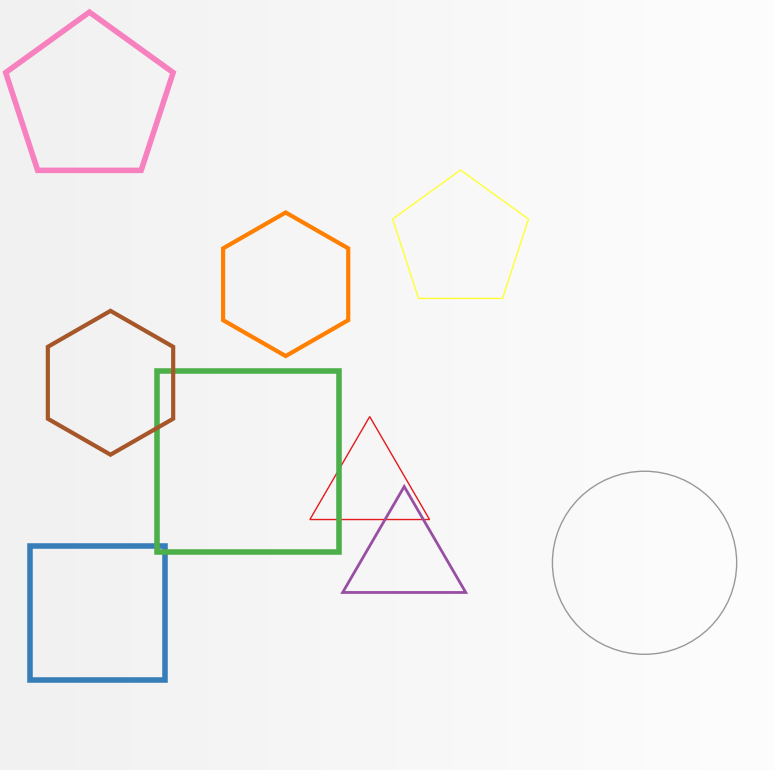[{"shape": "triangle", "thickness": 0.5, "radius": 0.45, "center": [0.477, 0.37]}, {"shape": "square", "thickness": 2, "radius": 0.44, "center": [0.125, 0.204]}, {"shape": "square", "thickness": 2, "radius": 0.59, "center": [0.32, 0.4]}, {"shape": "triangle", "thickness": 1, "radius": 0.46, "center": [0.522, 0.276]}, {"shape": "hexagon", "thickness": 1.5, "radius": 0.47, "center": [0.369, 0.631]}, {"shape": "pentagon", "thickness": 0.5, "radius": 0.46, "center": [0.594, 0.687]}, {"shape": "hexagon", "thickness": 1.5, "radius": 0.47, "center": [0.143, 0.503]}, {"shape": "pentagon", "thickness": 2, "radius": 0.57, "center": [0.115, 0.871]}, {"shape": "circle", "thickness": 0.5, "radius": 0.59, "center": [0.832, 0.269]}]